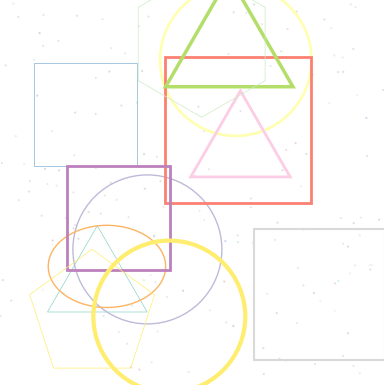[{"shape": "triangle", "thickness": 0.5, "radius": 0.75, "center": [0.253, 0.264]}, {"shape": "circle", "thickness": 2, "radius": 0.98, "center": [0.613, 0.844]}, {"shape": "circle", "thickness": 1, "radius": 0.97, "center": [0.383, 0.352]}, {"shape": "square", "thickness": 2, "radius": 0.95, "center": [0.618, 0.661]}, {"shape": "square", "thickness": 0.5, "radius": 0.67, "center": [0.223, 0.703]}, {"shape": "oval", "thickness": 1, "radius": 0.76, "center": [0.278, 0.308]}, {"shape": "triangle", "thickness": 2.5, "radius": 0.95, "center": [0.596, 0.87]}, {"shape": "triangle", "thickness": 2, "radius": 0.75, "center": [0.625, 0.615]}, {"shape": "square", "thickness": 1.5, "radius": 0.85, "center": [0.829, 0.236]}, {"shape": "square", "thickness": 2, "radius": 0.67, "center": [0.309, 0.434]}, {"shape": "hexagon", "thickness": 0.5, "radius": 0.95, "center": [0.524, 0.886]}, {"shape": "circle", "thickness": 3, "radius": 0.99, "center": [0.44, 0.178]}, {"shape": "pentagon", "thickness": 0.5, "radius": 0.85, "center": [0.239, 0.182]}]